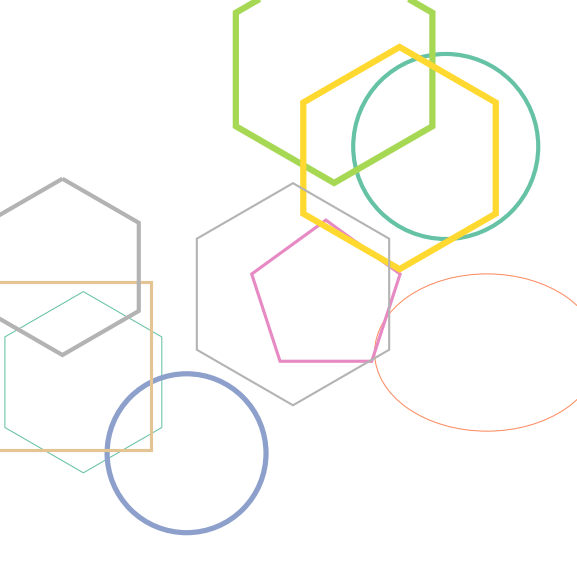[{"shape": "circle", "thickness": 2, "radius": 0.8, "center": [0.772, 0.745]}, {"shape": "hexagon", "thickness": 0.5, "radius": 0.78, "center": [0.144, 0.337]}, {"shape": "oval", "thickness": 0.5, "radius": 0.97, "center": [0.843, 0.389]}, {"shape": "circle", "thickness": 2.5, "radius": 0.69, "center": [0.323, 0.214]}, {"shape": "pentagon", "thickness": 1.5, "radius": 0.68, "center": [0.564, 0.483]}, {"shape": "hexagon", "thickness": 3, "radius": 0.98, "center": [0.579, 0.879]}, {"shape": "hexagon", "thickness": 3, "radius": 0.96, "center": [0.692, 0.725]}, {"shape": "square", "thickness": 1.5, "radius": 0.73, "center": [0.115, 0.366]}, {"shape": "hexagon", "thickness": 1, "radius": 0.96, "center": [0.507, 0.49]}, {"shape": "hexagon", "thickness": 2, "radius": 0.76, "center": [0.108, 0.537]}]